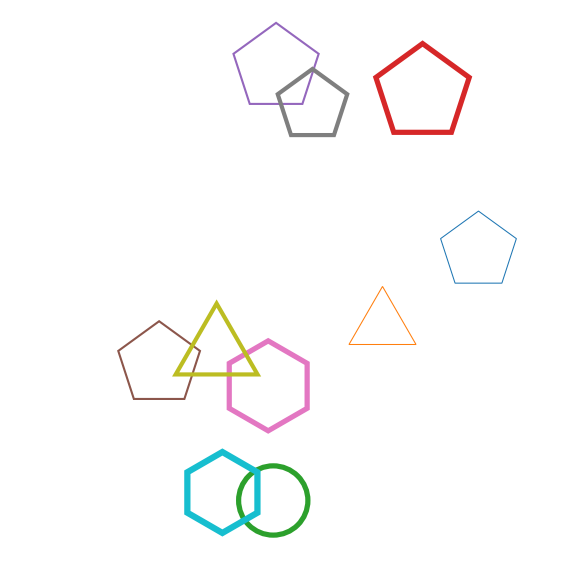[{"shape": "pentagon", "thickness": 0.5, "radius": 0.34, "center": [0.829, 0.565]}, {"shape": "triangle", "thickness": 0.5, "radius": 0.34, "center": [0.662, 0.436]}, {"shape": "circle", "thickness": 2.5, "radius": 0.3, "center": [0.473, 0.132]}, {"shape": "pentagon", "thickness": 2.5, "radius": 0.42, "center": [0.732, 0.839]}, {"shape": "pentagon", "thickness": 1, "radius": 0.39, "center": [0.478, 0.882]}, {"shape": "pentagon", "thickness": 1, "radius": 0.37, "center": [0.276, 0.368]}, {"shape": "hexagon", "thickness": 2.5, "radius": 0.39, "center": [0.464, 0.331]}, {"shape": "pentagon", "thickness": 2, "radius": 0.32, "center": [0.541, 0.816]}, {"shape": "triangle", "thickness": 2, "radius": 0.41, "center": [0.375, 0.392]}, {"shape": "hexagon", "thickness": 3, "radius": 0.35, "center": [0.385, 0.146]}]